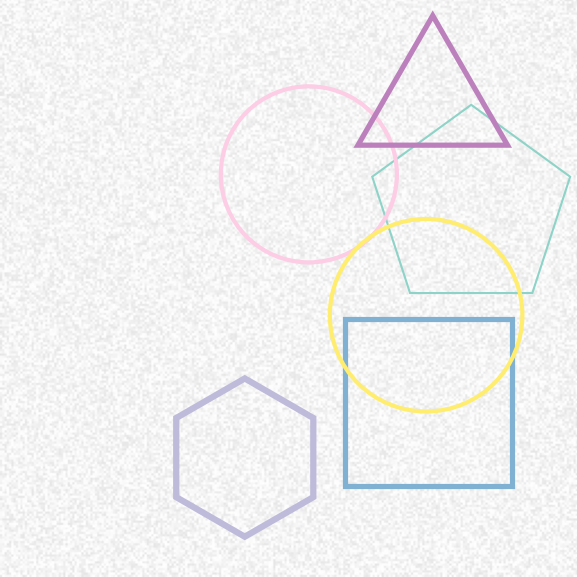[{"shape": "pentagon", "thickness": 1, "radius": 0.9, "center": [0.816, 0.637]}, {"shape": "hexagon", "thickness": 3, "radius": 0.69, "center": [0.424, 0.207]}, {"shape": "square", "thickness": 2.5, "radius": 0.72, "center": [0.742, 0.302]}, {"shape": "circle", "thickness": 2, "radius": 0.76, "center": [0.535, 0.697]}, {"shape": "triangle", "thickness": 2.5, "radius": 0.75, "center": [0.749, 0.823]}, {"shape": "circle", "thickness": 2, "radius": 0.83, "center": [0.738, 0.453]}]